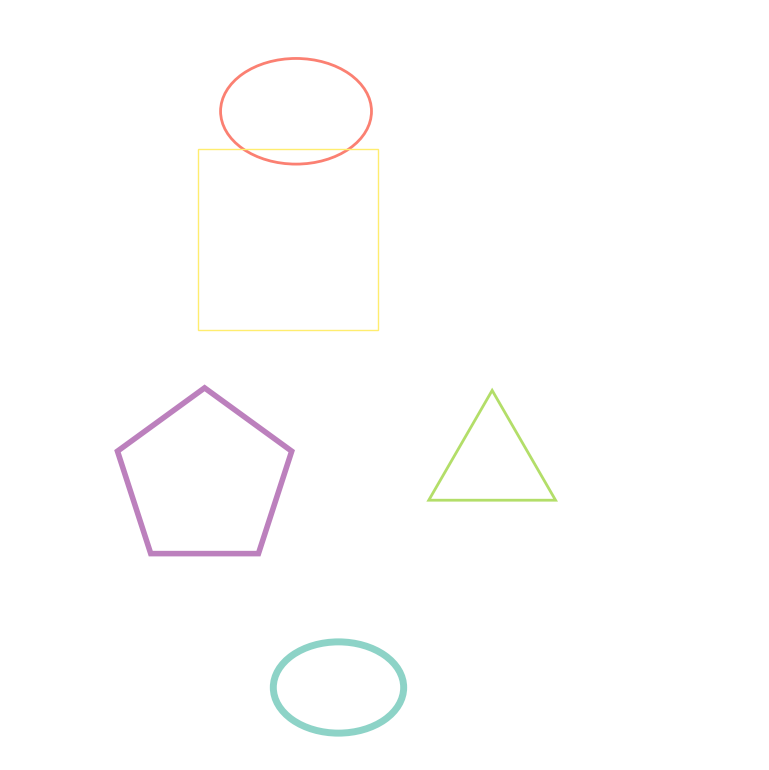[{"shape": "oval", "thickness": 2.5, "radius": 0.42, "center": [0.44, 0.107]}, {"shape": "oval", "thickness": 1, "radius": 0.49, "center": [0.384, 0.855]}, {"shape": "triangle", "thickness": 1, "radius": 0.48, "center": [0.639, 0.398]}, {"shape": "pentagon", "thickness": 2, "radius": 0.59, "center": [0.266, 0.377]}, {"shape": "square", "thickness": 0.5, "radius": 0.59, "center": [0.374, 0.689]}]